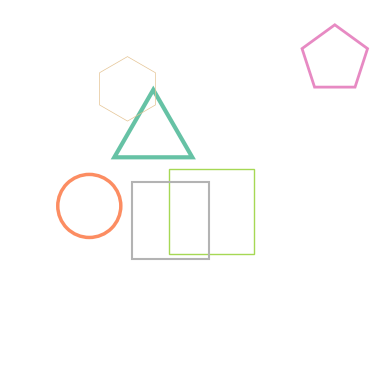[{"shape": "triangle", "thickness": 3, "radius": 0.58, "center": [0.398, 0.65]}, {"shape": "circle", "thickness": 2.5, "radius": 0.41, "center": [0.232, 0.465]}, {"shape": "pentagon", "thickness": 2, "radius": 0.45, "center": [0.87, 0.846]}, {"shape": "square", "thickness": 1, "radius": 0.55, "center": [0.549, 0.451]}, {"shape": "hexagon", "thickness": 0.5, "radius": 0.42, "center": [0.331, 0.769]}, {"shape": "square", "thickness": 1.5, "radius": 0.5, "center": [0.444, 0.427]}]